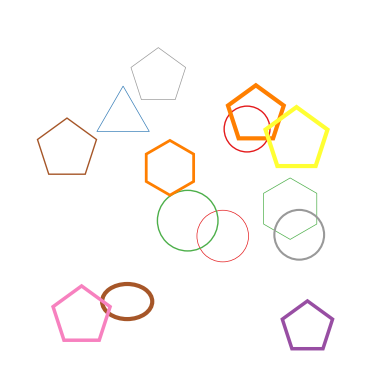[{"shape": "circle", "thickness": 1, "radius": 0.3, "center": [0.642, 0.665]}, {"shape": "circle", "thickness": 0.5, "radius": 0.34, "center": [0.579, 0.387]}, {"shape": "triangle", "thickness": 0.5, "radius": 0.39, "center": [0.32, 0.698]}, {"shape": "circle", "thickness": 1, "radius": 0.39, "center": [0.488, 0.427]}, {"shape": "hexagon", "thickness": 0.5, "radius": 0.4, "center": [0.754, 0.458]}, {"shape": "pentagon", "thickness": 2.5, "radius": 0.34, "center": [0.799, 0.15]}, {"shape": "pentagon", "thickness": 3, "radius": 0.38, "center": [0.665, 0.702]}, {"shape": "hexagon", "thickness": 2, "radius": 0.36, "center": [0.441, 0.564]}, {"shape": "pentagon", "thickness": 3, "radius": 0.42, "center": [0.77, 0.637]}, {"shape": "oval", "thickness": 3, "radius": 0.33, "center": [0.33, 0.217]}, {"shape": "pentagon", "thickness": 1, "radius": 0.4, "center": [0.174, 0.613]}, {"shape": "pentagon", "thickness": 2.5, "radius": 0.39, "center": [0.212, 0.179]}, {"shape": "pentagon", "thickness": 0.5, "radius": 0.37, "center": [0.411, 0.802]}, {"shape": "circle", "thickness": 1.5, "radius": 0.32, "center": [0.777, 0.39]}]